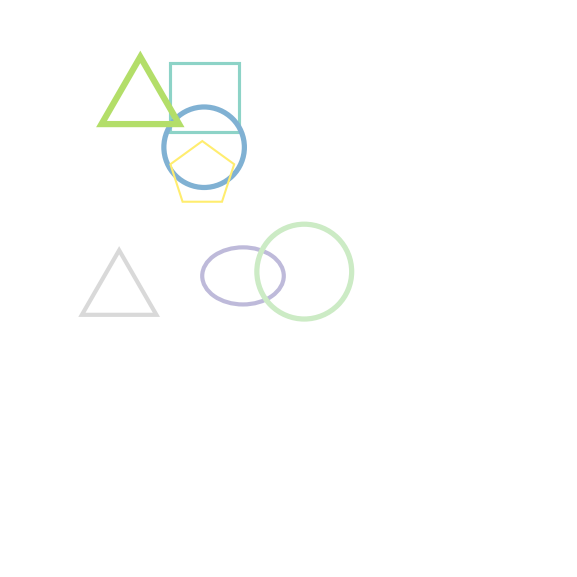[{"shape": "square", "thickness": 1.5, "radius": 0.3, "center": [0.354, 0.831]}, {"shape": "oval", "thickness": 2, "radius": 0.35, "center": [0.421, 0.521]}, {"shape": "circle", "thickness": 2.5, "radius": 0.35, "center": [0.353, 0.744]}, {"shape": "triangle", "thickness": 3, "radius": 0.39, "center": [0.243, 0.823]}, {"shape": "triangle", "thickness": 2, "radius": 0.37, "center": [0.206, 0.491]}, {"shape": "circle", "thickness": 2.5, "radius": 0.41, "center": [0.527, 0.529]}, {"shape": "pentagon", "thickness": 1, "radius": 0.29, "center": [0.35, 0.697]}]